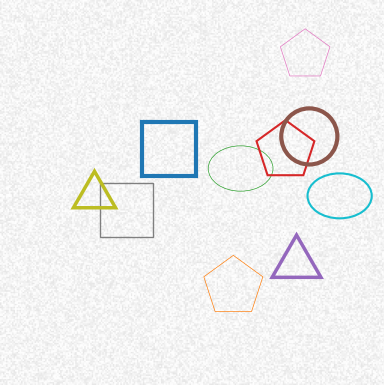[{"shape": "square", "thickness": 3, "radius": 0.35, "center": [0.439, 0.613]}, {"shape": "pentagon", "thickness": 0.5, "radius": 0.4, "center": [0.606, 0.256]}, {"shape": "oval", "thickness": 0.5, "radius": 0.42, "center": [0.625, 0.562]}, {"shape": "pentagon", "thickness": 1.5, "radius": 0.4, "center": [0.741, 0.609]}, {"shape": "triangle", "thickness": 2.5, "radius": 0.37, "center": [0.77, 0.316]}, {"shape": "circle", "thickness": 3, "radius": 0.36, "center": [0.803, 0.646]}, {"shape": "pentagon", "thickness": 0.5, "radius": 0.34, "center": [0.793, 0.858]}, {"shape": "square", "thickness": 1, "radius": 0.35, "center": [0.329, 0.455]}, {"shape": "triangle", "thickness": 2.5, "radius": 0.32, "center": [0.245, 0.492]}, {"shape": "oval", "thickness": 1.5, "radius": 0.42, "center": [0.882, 0.491]}]